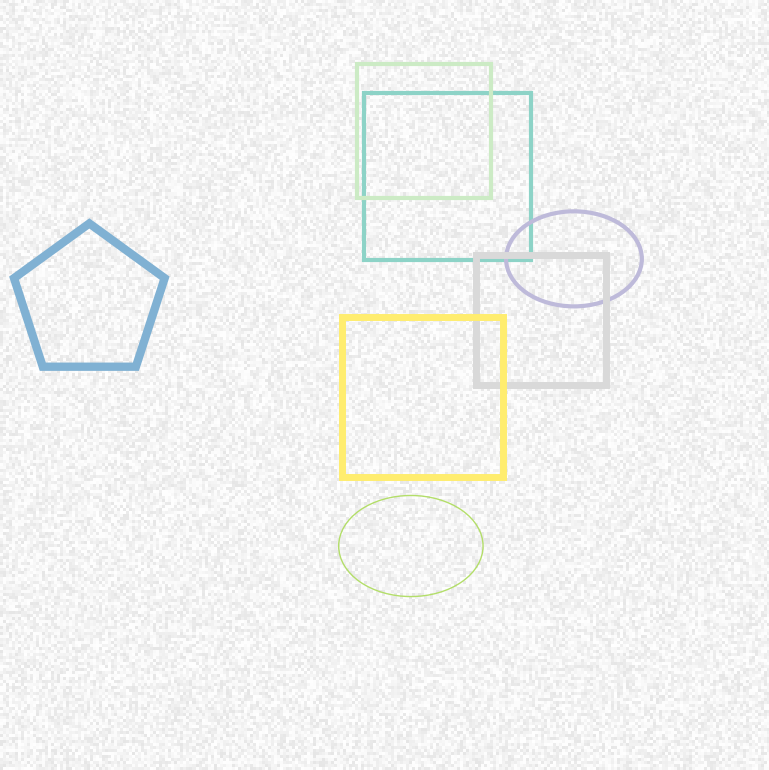[{"shape": "square", "thickness": 1.5, "radius": 0.54, "center": [0.581, 0.771]}, {"shape": "oval", "thickness": 1.5, "radius": 0.44, "center": [0.745, 0.664]}, {"shape": "pentagon", "thickness": 3, "radius": 0.51, "center": [0.116, 0.607]}, {"shape": "oval", "thickness": 0.5, "radius": 0.47, "center": [0.534, 0.291]}, {"shape": "square", "thickness": 2.5, "radius": 0.42, "center": [0.702, 0.585]}, {"shape": "square", "thickness": 1.5, "radius": 0.44, "center": [0.551, 0.83]}, {"shape": "square", "thickness": 2.5, "radius": 0.52, "center": [0.549, 0.484]}]